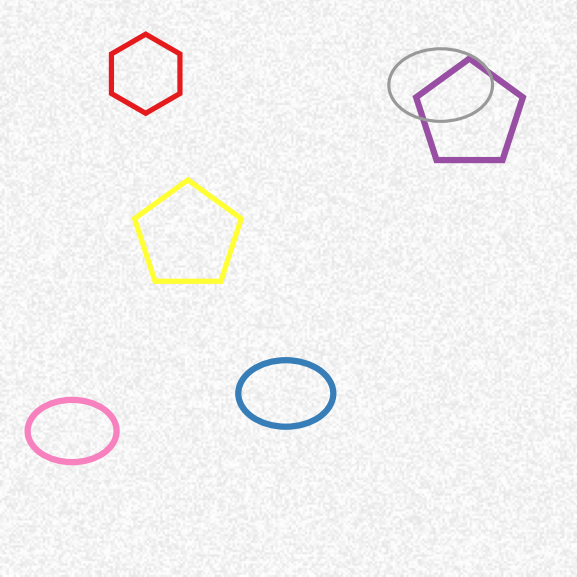[{"shape": "hexagon", "thickness": 2.5, "radius": 0.34, "center": [0.252, 0.871]}, {"shape": "oval", "thickness": 3, "radius": 0.41, "center": [0.495, 0.318]}, {"shape": "pentagon", "thickness": 3, "radius": 0.49, "center": [0.813, 0.801]}, {"shape": "pentagon", "thickness": 2.5, "radius": 0.49, "center": [0.325, 0.591]}, {"shape": "oval", "thickness": 3, "radius": 0.39, "center": [0.125, 0.253]}, {"shape": "oval", "thickness": 1.5, "radius": 0.45, "center": [0.763, 0.852]}]